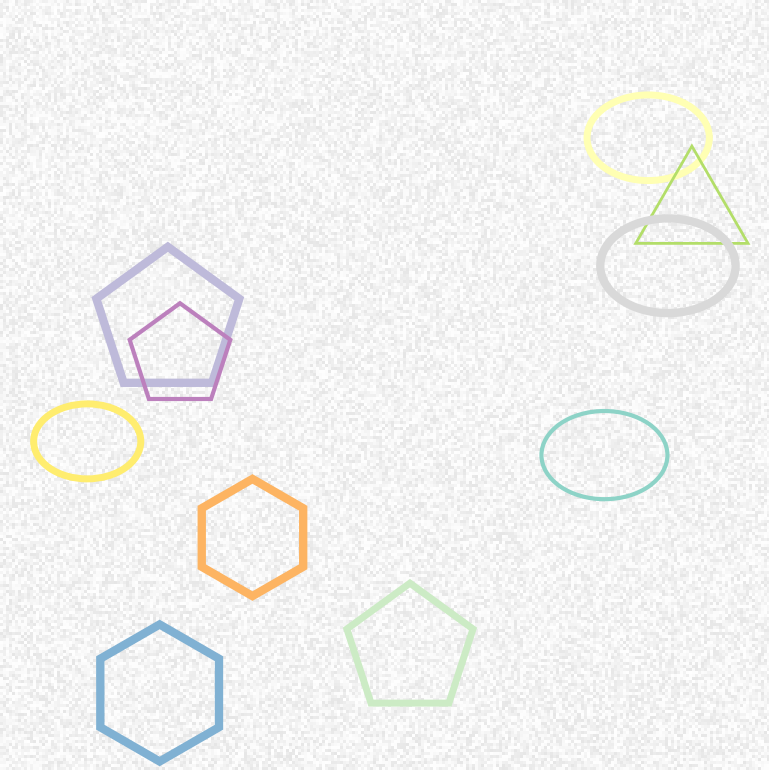[{"shape": "oval", "thickness": 1.5, "radius": 0.41, "center": [0.785, 0.409]}, {"shape": "oval", "thickness": 2.5, "radius": 0.4, "center": [0.842, 0.821]}, {"shape": "pentagon", "thickness": 3, "radius": 0.49, "center": [0.218, 0.582]}, {"shape": "hexagon", "thickness": 3, "radius": 0.44, "center": [0.207, 0.1]}, {"shape": "hexagon", "thickness": 3, "radius": 0.38, "center": [0.328, 0.302]}, {"shape": "triangle", "thickness": 1, "radius": 0.42, "center": [0.899, 0.726]}, {"shape": "oval", "thickness": 3, "radius": 0.44, "center": [0.867, 0.655]}, {"shape": "pentagon", "thickness": 1.5, "radius": 0.34, "center": [0.234, 0.537]}, {"shape": "pentagon", "thickness": 2.5, "radius": 0.43, "center": [0.532, 0.157]}, {"shape": "oval", "thickness": 2.5, "radius": 0.35, "center": [0.113, 0.427]}]